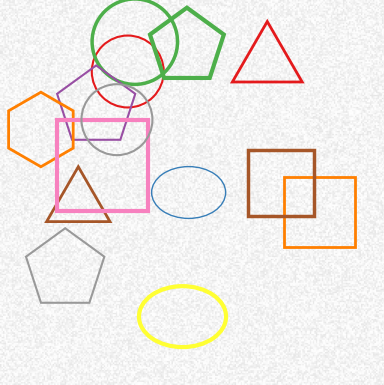[{"shape": "triangle", "thickness": 2, "radius": 0.52, "center": [0.694, 0.839]}, {"shape": "circle", "thickness": 1.5, "radius": 0.47, "center": [0.332, 0.814]}, {"shape": "oval", "thickness": 1, "radius": 0.48, "center": [0.49, 0.5]}, {"shape": "pentagon", "thickness": 3, "radius": 0.5, "center": [0.485, 0.879]}, {"shape": "circle", "thickness": 2.5, "radius": 0.55, "center": [0.35, 0.892]}, {"shape": "pentagon", "thickness": 1.5, "radius": 0.53, "center": [0.25, 0.723]}, {"shape": "square", "thickness": 2, "radius": 0.46, "center": [0.83, 0.449]}, {"shape": "hexagon", "thickness": 2, "radius": 0.48, "center": [0.106, 0.664]}, {"shape": "oval", "thickness": 3, "radius": 0.57, "center": [0.474, 0.178]}, {"shape": "triangle", "thickness": 2, "radius": 0.48, "center": [0.203, 0.472]}, {"shape": "square", "thickness": 2.5, "radius": 0.43, "center": [0.73, 0.524]}, {"shape": "square", "thickness": 3, "radius": 0.59, "center": [0.265, 0.571]}, {"shape": "circle", "thickness": 1.5, "radius": 0.46, "center": [0.304, 0.689]}, {"shape": "pentagon", "thickness": 1.5, "radius": 0.54, "center": [0.169, 0.3]}]